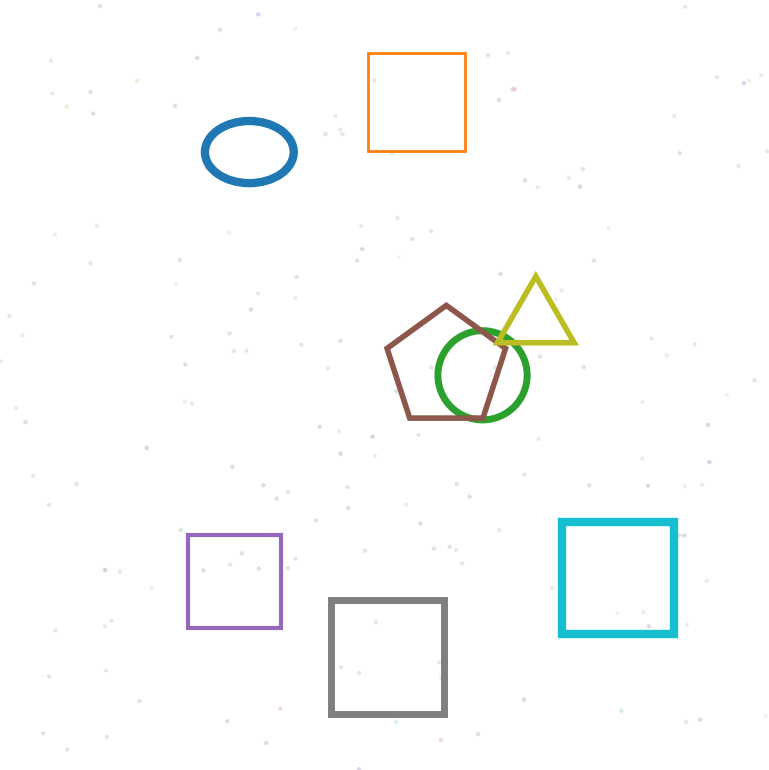[{"shape": "oval", "thickness": 3, "radius": 0.29, "center": [0.324, 0.803]}, {"shape": "square", "thickness": 1, "radius": 0.32, "center": [0.541, 0.868]}, {"shape": "circle", "thickness": 2.5, "radius": 0.29, "center": [0.627, 0.513]}, {"shape": "square", "thickness": 1.5, "radius": 0.3, "center": [0.304, 0.245]}, {"shape": "pentagon", "thickness": 2, "radius": 0.4, "center": [0.58, 0.522]}, {"shape": "square", "thickness": 2.5, "radius": 0.37, "center": [0.503, 0.147]}, {"shape": "triangle", "thickness": 2, "radius": 0.29, "center": [0.696, 0.584]}, {"shape": "square", "thickness": 3, "radius": 0.36, "center": [0.803, 0.249]}]